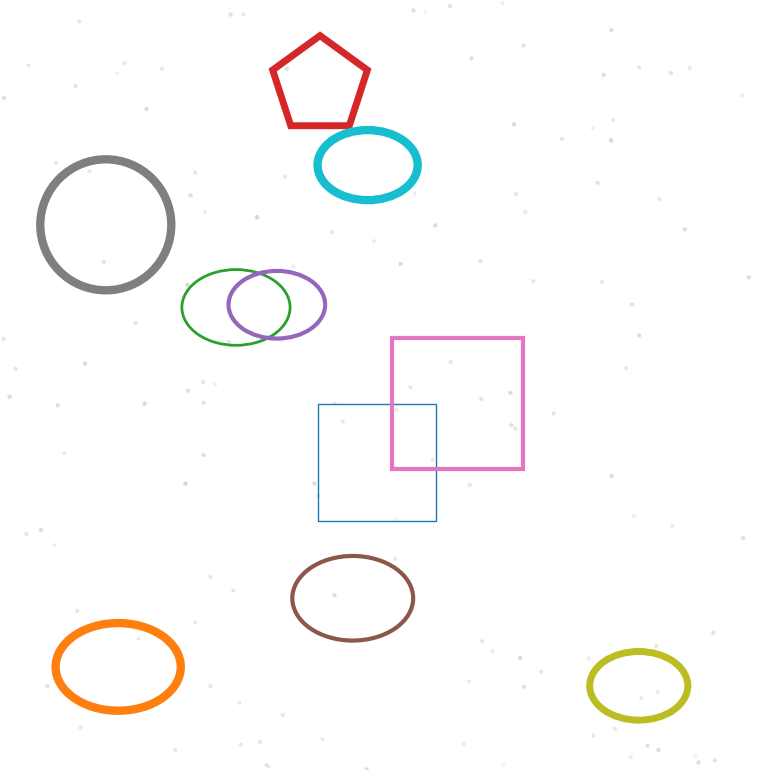[{"shape": "square", "thickness": 0.5, "radius": 0.38, "center": [0.489, 0.399]}, {"shape": "oval", "thickness": 3, "radius": 0.41, "center": [0.153, 0.134]}, {"shape": "oval", "thickness": 1, "radius": 0.35, "center": [0.306, 0.601]}, {"shape": "pentagon", "thickness": 2.5, "radius": 0.32, "center": [0.416, 0.889]}, {"shape": "oval", "thickness": 1.5, "radius": 0.31, "center": [0.36, 0.604]}, {"shape": "oval", "thickness": 1.5, "radius": 0.39, "center": [0.458, 0.223]}, {"shape": "square", "thickness": 1.5, "radius": 0.42, "center": [0.594, 0.476]}, {"shape": "circle", "thickness": 3, "radius": 0.43, "center": [0.137, 0.708]}, {"shape": "oval", "thickness": 2.5, "radius": 0.32, "center": [0.83, 0.109]}, {"shape": "oval", "thickness": 3, "radius": 0.33, "center": [0.477, 0.786]}]